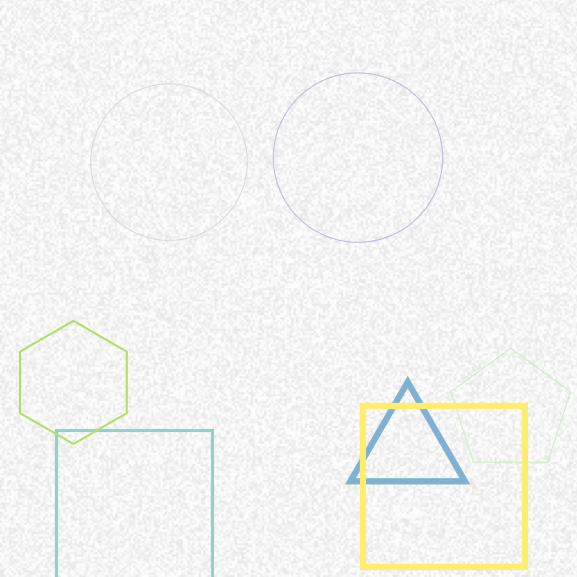[{"shape": "square", "thickness": 1.5, "radius": 0.67, "center": [0.232, 0.119]}, {"shape": "circle", "thickness": 0.5, "radius": 0.73, "center": [0.62, 0.726]}, {"shape": "triangle", "thickness": 3, "radius": 0.57, "center": [0.706, 0.223]}, {"shape": "hexagon", "thickness": 1, "radius": 0.53, "center": [0.127, 0.337]}, {"shape": "circle", "thickness": 0.5, "radius": 0.68, "center": [0.293, 0.718]}, {"shape": "pentagon", "thickness": 0.5, "radius": 0.55, "center": [0.884, 0.287]}, {"shape": "square", "thickness": 3, "radius": 0.7, "center": [0.769, 0.157]}]